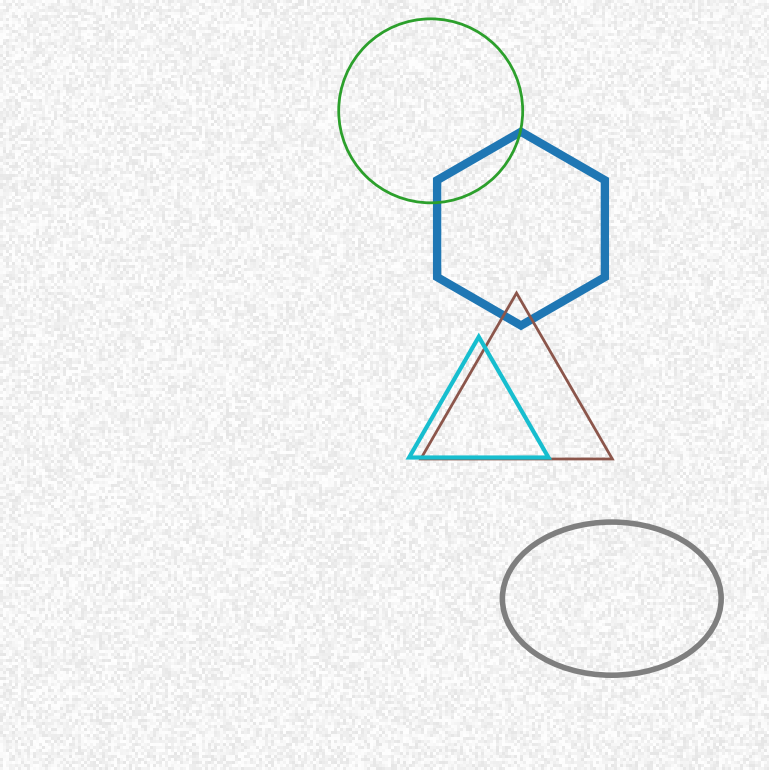[{"shape": "hexagon", "thickness": 3, "radius": 0.63, "center": [0.677, 0.703]}, {"shape": "circle", "thickness": 1, "radius": 0.6, "center": [0.559, 0.856]}, {"shape": "triangle", "thickness": 1, "radius": 0.72, "center": [0.671, 0.476]}, {"shape": "oval", "thickness": 2, "radius": 0.71, "center": [0.795, 0.223]}, {"shape": "triangle", "thickness": 1.5, "radius": 0.52, "center": [0.622, 0.458]}]